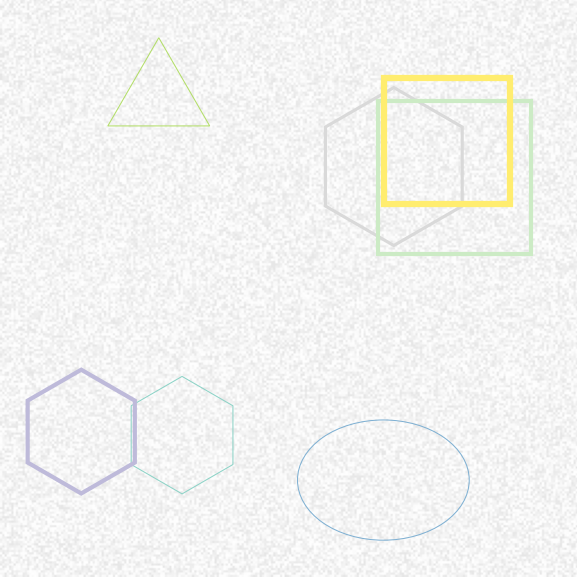[{"shape": "hexagon", "thickness": 0.5, "radius": 0.51, "center": [0.315, 0.246]}, {"shape": "hexagon", "thickness": 2, "radius": 0.54, "center": [0.141, 0.252]}, {"shape": "oval", "thickness": 0.5, "radius": 0.74, "center": [0.664, 0.168]}, {"shape": "triangle", "thickness": 0.5, "radius": 0.51, "center": [0.275, 0.832]}, {"shape": "hexagon", "thickness": 1.5, "radius": 0.68, "center": [0.682, 0.711]}, {"shape": "square", "thickness": 2, "radius": 0.66, "center": [0.786, 0.691]}, {"shape": "square", "thickness": 3, "radius": 0.54, "center": [0.774, 0.755]}]